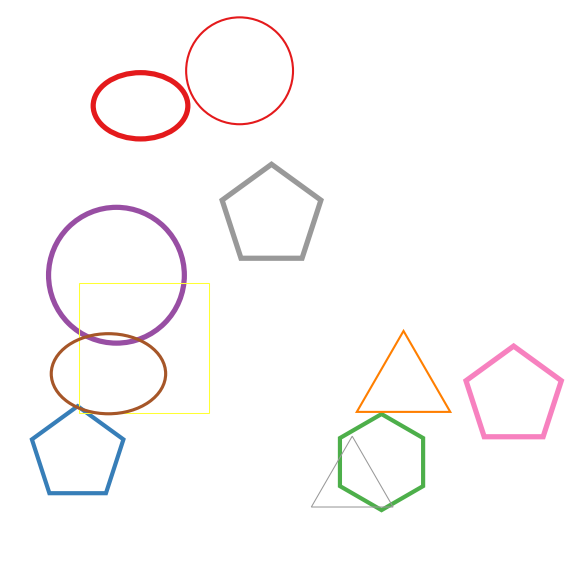[{"shape": "oval", "thickness": 2.5, "radius": 0.41, "center": [0.243, 0.816]}, {"shape": "circle", "thickness": 1, "radius": 0.46, "center": [0.415, 0.877]}, {"shape": "pentagon", "thickness": 2, "radius": 0.42, "center": [0.134, 0.213]}, {"shape": "hexagon", "thickness": 2, "radius": 0.42, "center": [0.661, 0.199]}, {"shape": "circle", "thickness": 2.5, "radius": 0.59, "center": [0.202, 0.523]}, {"shape": "triangle", "thickness": 1, "radius": 0.47, "center": [0.699, 0.333]}, {"shape": "square", "thickness": 0.5, "radius": 0.56, "center": [0.249, 0.397]}, {"shape": "oval", "thickness": 1.5, "radius": 0.5, "center": [0.188, 0.352]}, {"shape": "pentagon", "thickness": 2.5, "radius": 0.43, "center": [0.889, 0.313]}, {"shape": "pentagon", "thickness": 2.5, "radius": 0.45, "center": [0.47, 0.625]}, {"shape": "triangle", "thickness": 0.5, "radius": 0.41, "center": [0.61, 0.162]}]